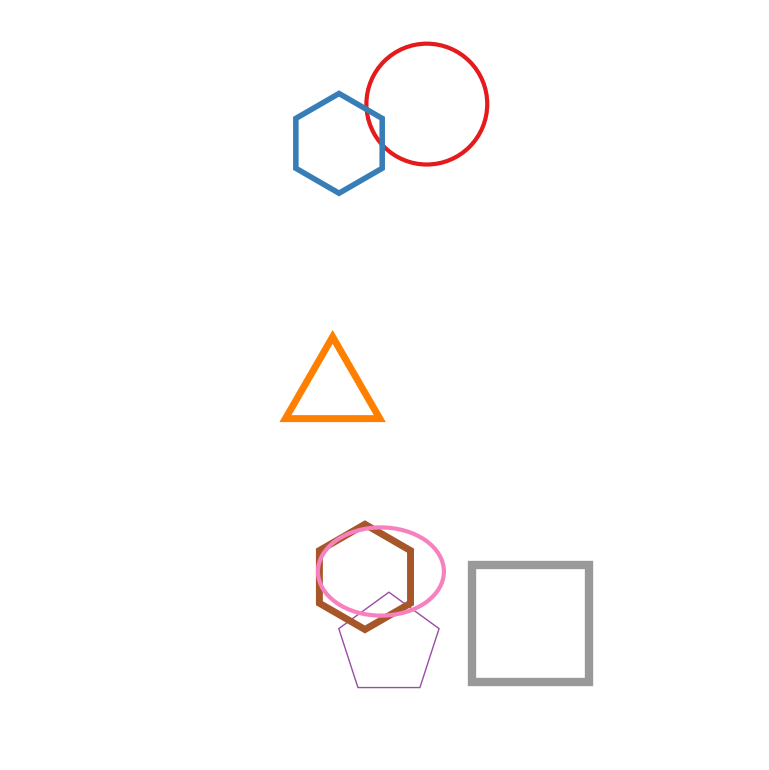[{"shape": "circle", "thickness": 1.5, "radius": 0.39, "center": [0.554, 0.865]}, {"shape": "hexagon", "thickness": 2, "radius": 0.32, "center": [0.44, 0.814]}, {"shape": "pentagon", "thickness": 0.5, "radius": 0.34, "center": [0.505, 0.162]}, {"shape": "triangle", "thickness": 2.5, "radius": 0.35, "center": [0.432, 0.492]}, {"shape": "hexagon", "thickness": 2.5, "radius": 0.34, "center": [0.474, 0.251]}, {"shape": "oval", "thickness": 1.5, "radius": 0.41, "center": [0.495, 0.258]}, {"shape": "square", "thickness": 3, "radius": 0.38, "center": [0.689, 0.19]}]